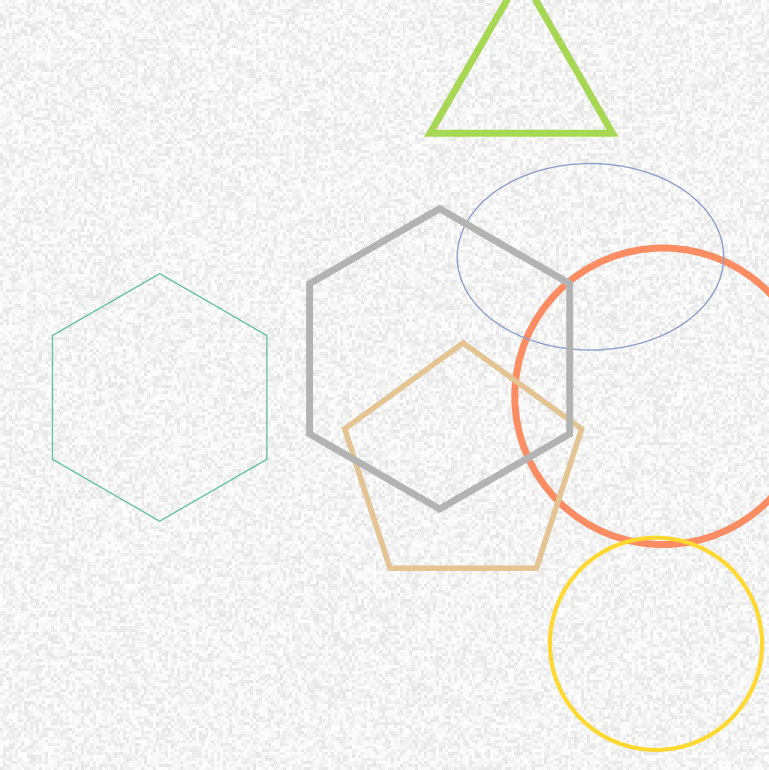[{"shape": "hexagon", "thickness": 0.5, "radius": 0.8, "center": [0.207, 0.484]}, {"shape": "circle", "thickness": 2.5, "radius": 0.96, "center": [0.861, 0.485]}, {"shape": "oval", "thickness": 0.5, "radius": 0.87, "center": [0.767, 0.667]}, {"shape": "triangle", "thickness": 2.5, "radius": 0.68, "center": [0.677, 0.895]}, {"shape": "circle", "thickness": 1.5, "radius": 0.69, "center": [0.852, 0.164]}, {"shape": "pentagon", "thickness": 2, "radius": 0.81, "center": [0.602, 0.393]}, {"shape": "hexagon", "thickness": 2.5, "radius": 0.98, "center": [0.571, 0.534]}]